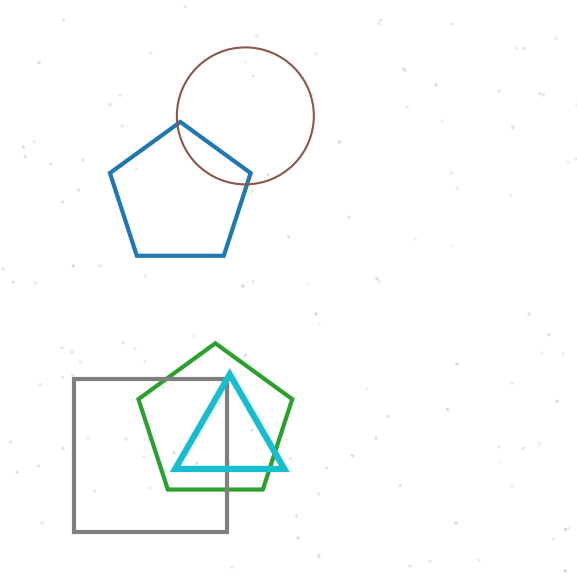[{"shape": "pentagon", "thickness": 2, "radius": 0.64, "center": [0.312, 0.66]}, {"shape": "pentagon", "thickness": 2, "radius": 0.7, "center": [0.373, 0.265]}, {"shape": "circle", "thickness": 1, "radius": 0.59, "center": [0.425, 0.798]}, {"shape": "square", "thickness": 2, "radius": 0.66, "center": [0.261, 0.211]}, {"shape": "triangle", "thickness": 3, "radius": 0.55, "center": [0.398, 0.242]}]